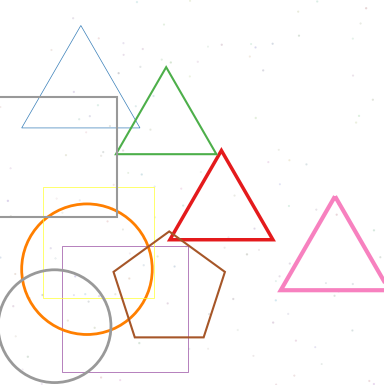[{"shape": "triangle", "thickness": 2.5, "radius": 0.77, "center": [0.575, 0.455]}, {"shape": "triangle", "thickness": 0.5, "radius": 0.89, "center": [0.21, 0.756]}, {"shape": "triangle", "thickness": 1.5, "radius": 0.75, "center": [0.432, 0.675]}, {"shape": "square", "thickness": 0.5, "radius": 0.82, "center": [0.324, 0.198]}, {"shape": "circle", "thickness": 2, "radius": 0.85, "center": [0.226, 0.301]}, {"shape": "square", "thickness": 0.5, "radius": 0.72, "center": [0.256, 0.37]}, {"shape": "pentagon", "thickness": 1.5, "radius": 0.76, "center": [0.44, 0.247]}, {"shape": "triangle", "thickness": 3, "radius": 0.81, "center": [0.87, 0.328]}, {"shape": "circle", "thickness": 2, "radius": 0.73, "center": [0.142, 0.153]}, {"shape": "square", "thickness": 1.5, "radius": 0.78, "center": [0.148, 0.592]}]